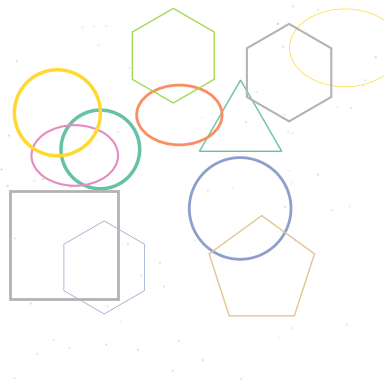[{"shape": "circle", "thickness": 2.5, "radius": 0.51, "center": [0.261, 0.612]}, {"shape": "triangle", "thickness": 1, "radius": 0.62, "center": [0.625, 0.669]}, {"shape": "oval", "thickness": 2, "radius": 0.55, "center": [0.466, 0.701]}, {"shape": "hexagon", "thickness": 0.5, "radius": 0.6, "center": [0.271, 0.305]}, {"shape": "circle", "thickness": 2, "radius": 0.66, "center": [0.624, 0.459]}, {"shape": "oval", "thickness": 1.5, "radius": 0.56, "center": [0.194, 0.596]}, {"shape": "hexagon", "thickness": 1, "radius": 0.61, "center": [0.45, 0.855]}, {"shape": "circle", "thickness": 2.5, "radius": 0.56, "center": [0.149, 0.707]}, {"shape": "oval", "thickness": 0.5, "radius": 0.72, "center": [0.896, 0.876]}, {"shape": "pentagon", "thickness": 1, "radius": 0.72, "center": [0.68, 0.296]}, {"shape": "hexagon", "thickness": 1.5, "radius": 0.63, "center": [0.751, 0.811]}, {"shape": "square", "thickness": 2, "radius": 0.7, "center": [0.166, 0.364]}]